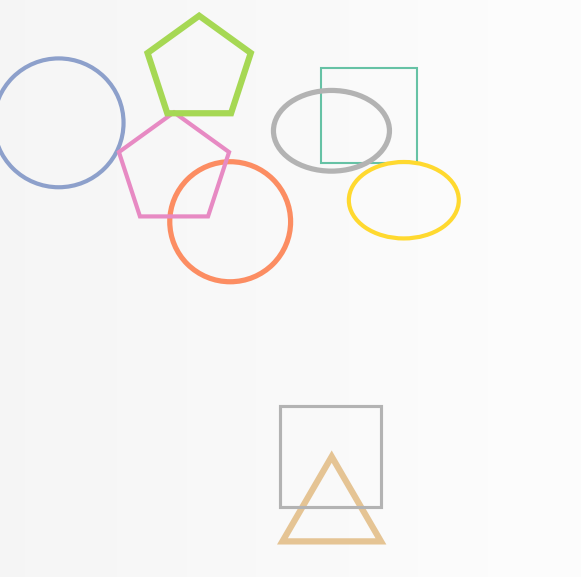[{"shape": "square", "thickness": 1, "radius": 0.41, "center": [0.635, 0.799]}, {"shape": "circle", "thickness": 2.5, "radius": 0.52, "center": [0.396, 0.615]}, {"shape": "circle", "thickness": 2, "radius": 0.56, "center": [0.101, 0.786]}, {"shape": "pentagon", "thickness": 2, "radius": 0.5, "center": [0.299, 0.705]}, {"shape": "pentagon", "thickness": 3, "radius": 0.47, "center": [0.343, 0.879]}, {"shape": "oval", "thickness": 2, "radius": 0.47, "center": [0.695, 0.652]}, {"shape": "triangle", "thickness": 3, "radius": 0.49, "center": [0.571, 0.111]}, {"shape": "oval", "thickness": 2.5, "radius": 0.5, "center": [0.57, 0.773]}, {"shape": "square", "thickness": 1.5, "radius": 0.44, "center": [0.569, 0.209]}]